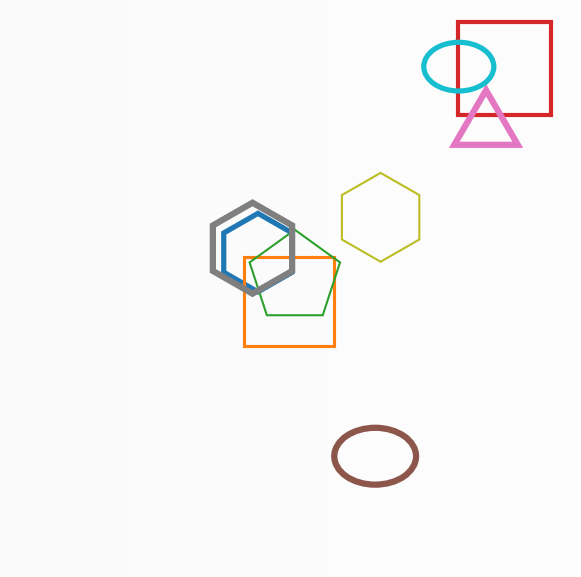[{"shape": "hexagon", "thickness": 2.5, "radius": 0.34, "center": [0.444, 0.562]}, {"shape": "square", "thickness": 1.5, "radius": 0.39, "center": [0.497, 0.477]}, {"shape": "pentagon", "thickness": 1, "radius": 0.41, "center": [0.507, 0.519]}, {"shape": "square", "thickness": 2, "radius": 0.4, "center": [0.868, 0.88]}, {"shape": "oval", "thickness": 3, "radius": 0.35, "center": [0.645, 0.209]}, {"shape": "triangle", "thickness": 3, "radius": 0.32, "center": [0.836, 0.78]}, {"shape": "hexagon", "thickness": 3, "radius": 0.39, "center": [0.434, 0.569]}, {"shape": "hexagon", "thickness": 1, "radius": 0.38, "center": [0.655, 0.623]}, {"shape": "oval", "thickness": 2.5, "radius": 0.3, "center": [0.789, 0.884]}]